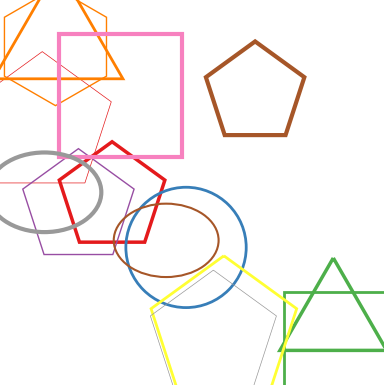[{"shape": "pentagon", "thickness": 0.5, "radius": 0.94, "center": [0.11, 0.677]}, {"shape": "pentagon", "thickness": 2.5, "radius": 0.72, "center": [0.291, 0.488]}, {"shape": "circle", "thickness": 2, "radius": 0.78, "center": [0.483, 0.357]}, {"shape": "triangle", "thickness": 2.5, "radius": 0.8, "center": [0.866, 0.17]}, {"shape": "square", "thickness": 2, "radius": 0.68, "center": [0.874, 0.105]}, {"shape": "pentagon", "thickness": 1, "radius": 0.76, "center": [0.204, 0.462]}, {"shape": "hexagon", "thickness": 1, "radius": 0.77, "center": [0.144, 0.879]}, {"shape": "triangle", "thickness": 2, "radius": 0.97, "center": [0.151, 0.892]}, {"shape": "pentagon", "thickness": 2, "radius": 0.99, "center": [0.581, 0.137]}, {"shape": "oval", "thickness": 1.5, "radius": 0.68, "center": [0.432, 0.376]}, {"shape": "pentagon", "thickness": 3, "radius": 0.67, "center": [0.663, 0.758]}, {"shape": "square", "thickness": 3, "radius": 0.8, "center": [0.312, 0.752]}, {"shape": "pentagon", "thickness": 0.5, "radius": 0.86, "center": [0.554, 0.126]}, {"shape": "oval", "thickness": 3, "radius": 0.74, "center": [0.115, 0.501]}]